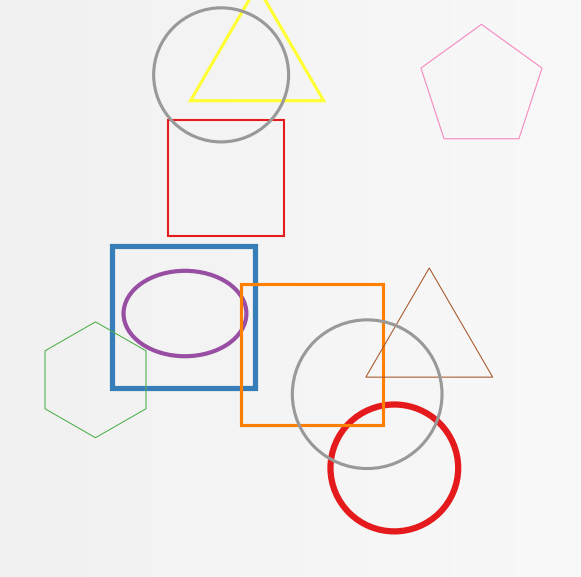[{"shape": "circle", "thickness": 3, "radius": 0.55, "center": [0.678, 0.189]}, {"shape": "square", "thickness": 1, "radius": 0.5, "center": [0.389, 0.691]}, {"shape": "square", "thickness": 2.5, "radius": 0.62, "center": [0.316, 0.45]}, {"shape": "hexagon", "thickness": 0.5, "radius": 0.5, "center": [0.164, 0.341]}, {"shape": "oval", "thickness": 2, "radius": 0.53, "center": [0.318, 0.456]}, {"shape": "square", "thickness": 1.5, "radius": 0.61, "center": [0.537, 0.386]}, {"shape": "triangle", "thickness": 1.5, "radius": 0.66, "center": [0.442, 0.891]}, {"shape": "triangle", "thickness": 0.5, "radius": 0.63, "center": [0.739, 0.409]}, {"shape": "pentagon", "thickness": 0.5, "radius": 0.55, "center": [0.828, 0.847]}, {"shape": "circle", "thickness": 1.5, "radius": 0.64, "center": [0.632, 0.317]}, {"shape": "circle", "thickness": 1.5, "radius": 0.58, "center": [0.38, 0.869]}]